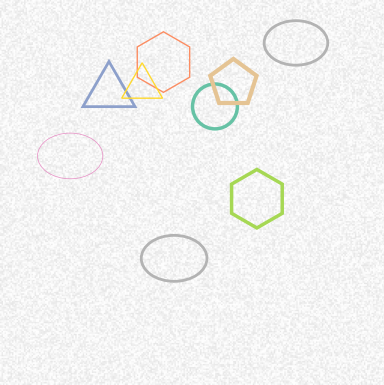[{"shape": "circle", "thickness": 2.5, "radius": 0.29, "center": [0.558, 0.724]}, {"shape": "hexagon", "thickness": 1, "radius": 0.39, "center": [0.425, 0.839]}, {"shape": "triangle", "thickness": 2, "radius": 0.39, "center": [0.283, 0.762]}, {"shape": "oval", "thickness": 0.5, "radius": 0.42, "center": [0.182, 0.595]}, {"shape": "hexagon", "thickness": 2.5, "radius": 0.38, "center": [0.667, 0.484]}, {"shape": "triangle", "thickness": 1, "radius": 0.31, "center": [0.369, 0.776]}, {"shape": "pentagon", "thickness": 3, "radius": 0.32, "center": [0.606, 0.784]}, {"shape": "oval", "thickness": 2, "radius": 0.43, "center": [0.452, 0.329]}, {"shape": "oval", "thickness": 2, "radius": 0.41, "center": [0.769, 0.888]}]